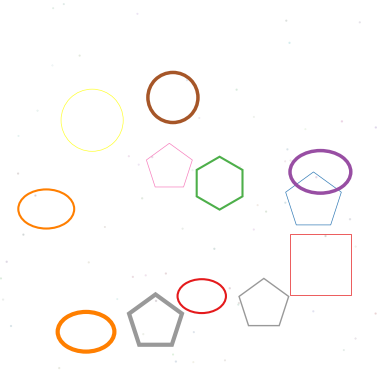[{"shape": "square", "thickness": 0.5, "radius": 0.4, "center": [0.832, 0.312]}, {"shape": "oval", "thickness": 1.5, "radius": 0.31, "center": [0.524, 0.231]}, {"shape": "pentagon", "thickness": 0.5, "radius": 0.38, "center": [0.814, 0.477]}, {"shape": "hexagon", "thickness": 1.5, "radius": 0.34, "center": [0.57, 0.524]}, {"shape": "oval", "thickness": 2.5, "radius": 0.39, "center": [0.832, 0.554]}, {"shape": "oval", "thickness": 1.5, "radius": 0.36, "center": [0.12, 0.457]}, {"shape": "oval", "thickness": 3, "radius": 0.37, "center": [0.223, 0.138]}, {"shape": "circle", "thickness": 0.5, "radius": 0.4, "center": [0.239, 0.688]}, {"shape": "circle", "thickness": 2.5, "radius": 0.33, "center": [0.449, 0.747]}, {"shape": "pentagon", "thickness": 0.5, "radius": 0.31, "center": [0.44, 0.565]}, {"shape": "pentagon", "thickness": 1, "radius": 0.34, "center": [0.685, 0.209]}, {"shape": "pentagon", "thickness": 3, "radius": 0.36, "center": [0.404, 0.163]}]